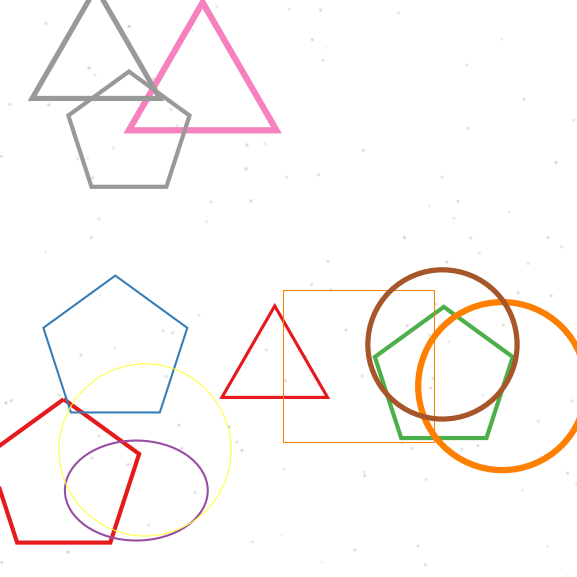[{"shape": "pentagon", "thickness": 2, "radius": 0.69, "center": [0.11, 0.171]}, {"shape": "triangle", "thickness": 1.5, "radius": 0.53, "center": [0.476, 0.364]}, {"shape": "pentagon", "thickness": 1, "radius": 0.66, "center": [0.2, 0.391]}, {"shape": "pentagon", "thickness": 2, "radius": 0.63, "center": [0.768, 0.342]}, {"shape": "oval", "thickness": 1, "radius": 0.62, "center": [0.236, 0.15]}, {"shape": "circle", "thickness": 3, "radius": 0.73, "center": [0.87, 0.331]}, {"shape": "square", "thickness": 0.5, "radius": 0.66, "center": [0.621, 0.366]}, {"shape": "circle", "thickness": 0.5, "radius": 0.74, "center": [0.251, 0.22]}, {"shape": "circle", "thickness": 2.5, "radius": 0.65, "center": [0.766, 0.403]}, {"shape": "triangle", "thickness": 3, "radius": 0.74, "center": [0.351, 0.847]}, {"shape": "pentagon", "thickness": 2, "radius": 0.55, "center": [0.223, 0.765]}, {"shape": "triangle", "thickness": 2.5, "radius": 0.64, "center": [0.166, 0.893]}]